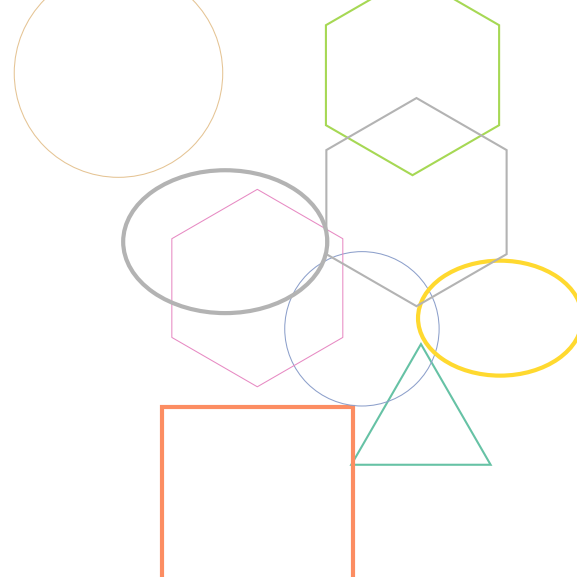[{"shape": "triangle", "thickness": 1, "radius": 0.7, "center": [0.729, 0.264]}, {"shape": "square", "thickness": 2, "radius": 0.83, "center": [0.446, 0.128]}, {"shape": "circle", "thickness": 0.5, "radius": 0.67, "center": [0.627, 0.43]}, {"shape": "hexagon", "thickness": 0.5, "radius": 0.85, "center": [0.446, 0.5]}, {"shape": "hexagon", "thickness": 1, "radius": 0.87, "center": [0.714, 0.869]}, {"shape": "oval", "thickness": 2, "radius": 0.71, "center": [0.866, 0.448]}, {"shape": "circle", "thickness": 0.5, "radius": 0.9, "center": [0.205, 0.873]}, {"shape": "hexagon", "thickness": 1, "radius": 0.9, "center": [0.721, 0.649]}, {"shape": "oval", "thickness": 2, "radius": 0.88, "center": [0.39, 0.581]}]